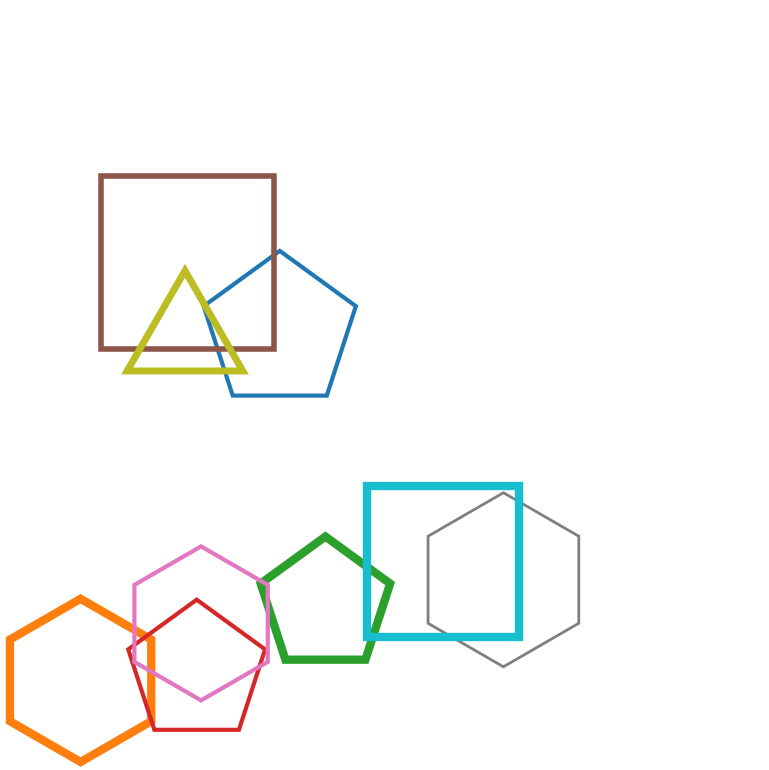[{"shape": "pentagon", "thickness": 1.5, "radius": 0.52, "center": [0.363, 0.57]}, {"shape": "hexagon", "thickness": 3, "radius": 0.53, "center": [0.105, 0.116]}, {"shape": "pentagon", "thickness": 3, "radius": 0.44, "center": [0.423, 0.215]}, {"shape": "pentagon", "thickness": 1.5, "radius": 0.47, "center": [0.255, 0.128]}, {"shape": "square", "thickness": 2, "radius": 0.56, "center": [0.244, 0.659]}, {"shape": "hexagon", "thickness": 1.5, "radius": 0.5, "center": [0.261, 0.19]}, {"shape": "hexagon", "thickness": 1, "radius": 0.57, "center": [0.654, 0.247]}, {"shape": "triangle", "thickness": 2.5, "radius": 0.43, "center": [0.24, 0.562]}, {"shape": "square", "thickness": 3, "radius": 0.49, "center": [0.575, 0.27]}]